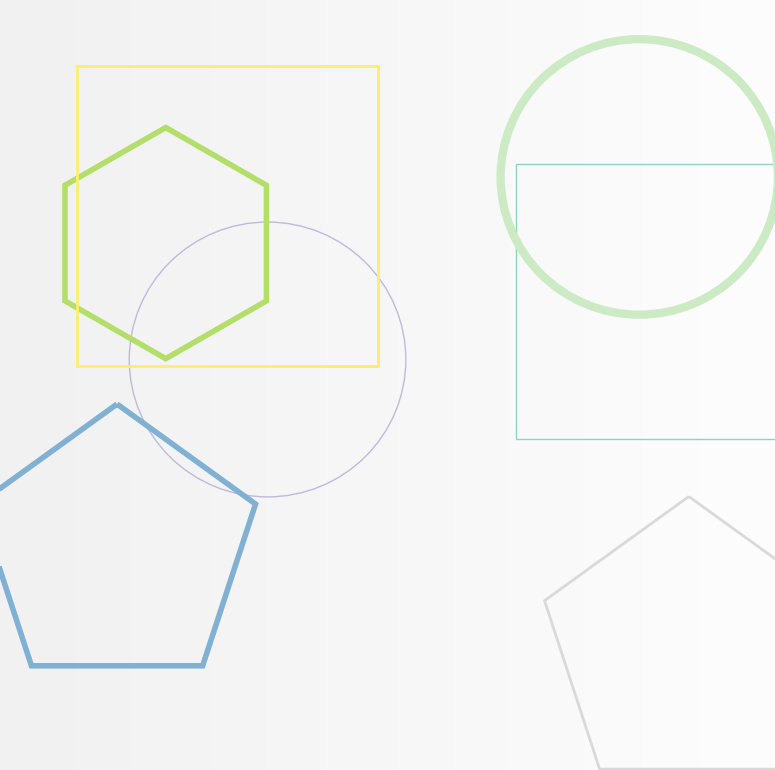[{"shape": "square", "thickness": 0.5, "radius": 0.89, "center": [0.845, 0.608]}, {"shape": "circle", "thickness": 0.5, "radius": 0.89, "center": [0.345, 0.533]}, {"shape": "pentagon", "thickness": 2, "radius": 0.94, "center": [0.151, 0.287]}, {"shape": "hexagon", "thickness": 2, "radius": 0.75, "center": [0.214, 0.684]}, {"shape": "pentagon", "thickness": 1, "radius": 0.98, "center": [0.889, 0.159]}, {"shape": "circle", "thickness": 3, "radius": 0.89, "center": [0.825, 0.77]}, {"shape": "square", "thickness": 1, "radius": 0.97, "center": [0.293, 0.719]}]